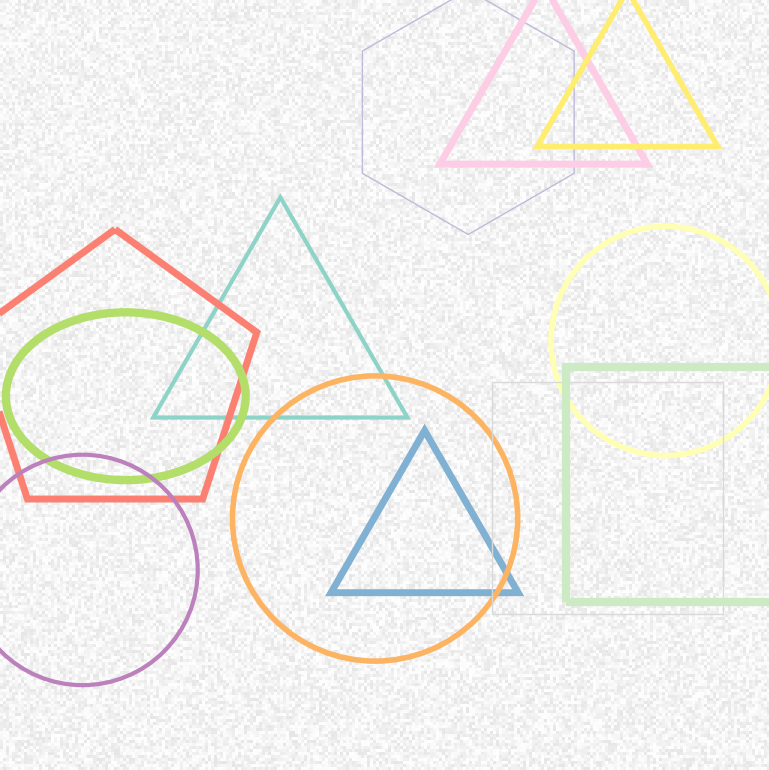[{"shape": "triangle", "thickness": 1.5, "radius": 0.95, "center": [0.364, 0.553]}, {"shape": "circle", "thickness": 2, "radius": 0.74, "center": [0.864, 0.557]}, {"shape": "hexagon", "thickness": 0.5, "radius": 0.79, "center": [0.608, 0.854]}, {"shape": "pentagon", "thickness": 2.5, "radius": 0.97, "center": [0.149, 0.509]}, {"shape": "triangle", "thickness": 2.5, "radius": 0.7, "center": [0.551, 0.3]}, {"shape": "circle", "thickness": 2, "radius": 0.93, "center": [0.487, 0.327]}, {"shape": "oval", "thickness": 3, "radius": 0.78, "center": [0.163, 0.485]}, {"shape": "triangle", "thickness": 2.5, "radius": 0.78, "center": [0.706, 0.865]}, {"shape": "square", "thickness": 0.5, "radius": 0.75, "center": [0.789, 0.353]}, {"shape": "circle", "thickness": 1.5, "radius": 0.75, "center": [0.107, 0.26]}, {"shape": "square", "thickness": 3, "radius": 0.76, "center": [0.888, 0.37]}, {"shape": "triangle", "thickness": 2, "radius": 0.68, "center": [0.815, 0.877]}]